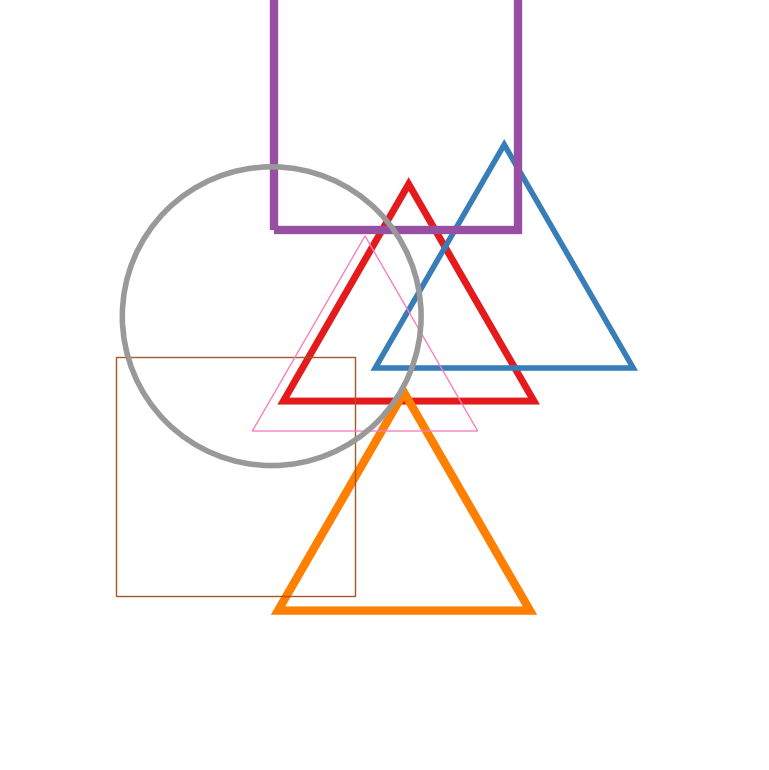[{"shape": "triangle", "thickness": 2.5, "radius": 0.94, "center": [0.531, 0.573]}, {"shape": "triangle", "thickness": 2, "radius": 0.97, "center": [0.655, 0.619]}, {"shape": "square", "thickness": 3, "radius": 0.79, "center": [0.515, 0.86]}, {"shape": "triangle", "thickness": 3, "radius": 0.94, "center": [0.525, 0.301]}, {"shape": "square", "thickness": 0.5, "radius": 0.78, "center": [0.306, 0.381]}, {"shape": "triangle", "thickness": 0.5, "radius": 0.84, "center": [0.474, 0.525]}, {"shape": "circle", "thickness": 2, "radius": 0.97, "center": [0.353, 0.589]}]